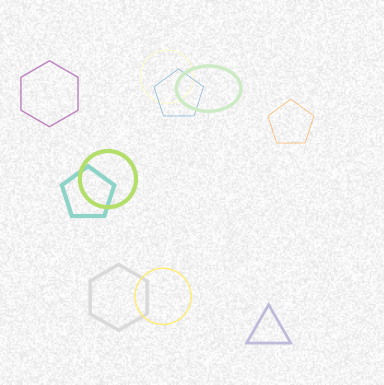[{"shape": "pentagon", "thickness": 3, "radius": 0.36, "center": [0.229, 0.497]}, {"shape": "circle", "thickness": 0.5, "radius": 0.35, "center": [0.434, 0.801]}, {"shape": "triangle", "thickness": 2, "radius": 0.33, "center": [0.698, 0.142]}, {"shape": "pentagon", "thickness": 0.5, "radius": 0.34, "center": [0.464, 0.754]}, {"shape": "pentagon", "thickness": 0.5, "radius": 0.31, "center": [0.756, 0.679]}, {"shape": "circle", "thickness": 3, "radius": 0.36, "center": [0.28, 0.535]}, {"shape": "hexagon", "thickness": 2.5, "radius": 0.43, "center": [0.308, 0.228]}, {"shape": "hexagon", "thickness": 1, "radius": 0.43, "center": [0.128, 0.756]}, {"shape": "oval", "thickness": 2.5, "radius": 0.42, "center": [0.542, 0.77]}, {"shape": "circle", "thickness": 1, "radius": 0.36, "center": [0.424, 0.23]}]